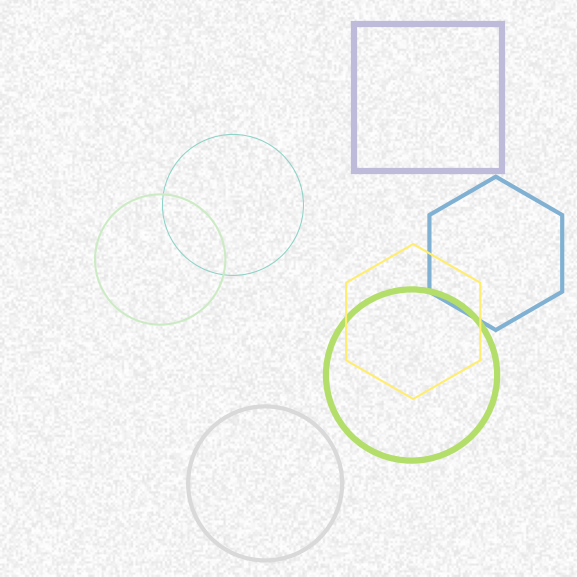[{"shape": "circle", "thickness": 0.5, "radius": 0.61, "center": [0.403, 0.644]}, {"shape": "square", "thickness": 3, "radius": 0.64, "center": [0.741, 0.83]}, {"shape": "hexagon", "thickness": 2, "radius": 0.66, "center": [0.859, 0.56]}, {"shape": "circle", "thickness": 3, "radius": 0.74, "center": [0.713, 0.35]}, {"shape": "circle", "thickness": 2, "radius": 0.67, "center": [0.459, 0.162]}, {"shape": "circle", "thickness": 1, "radius": 0.56, "center": [0.277, 0.55]}, {"shape": "hexagon", "thickness": 1, "radius": 0.67, "center": [0.716, 0.442]}]